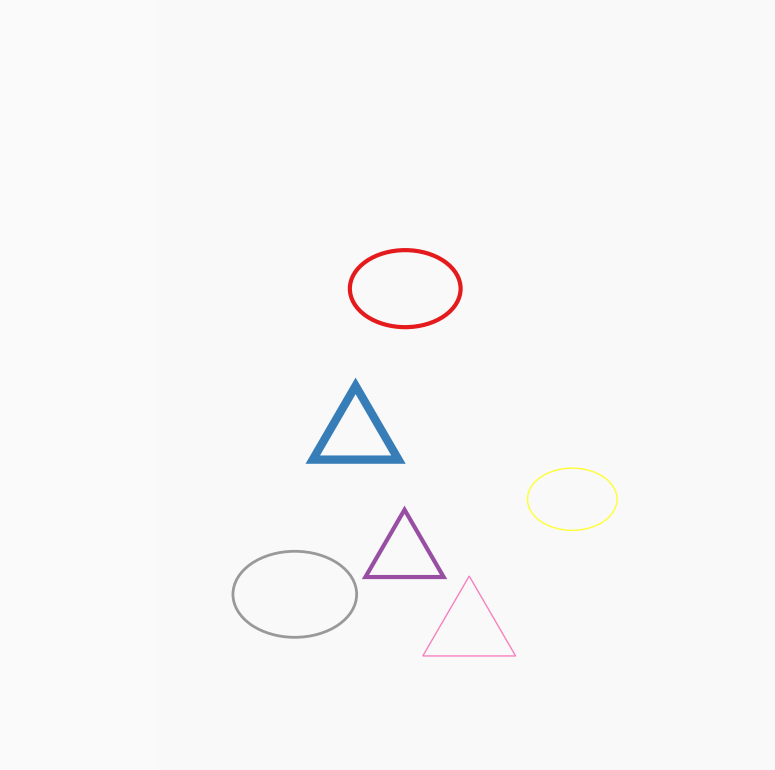[{"shape": "oval", "thickness": 1.5, "radius": 0.36, "center": [0.523, 0.625]}, {"shape": "triangle", "thickness": 3, "radius": 0.32, "center": [0.459, 0.435]}, {"shape": "triangle", "thickness": 1.5, "radius": 0.29, "center": [0.522, 0.28]}, {"shape": "oval", "thickness": 0.5, "radius": 0.29, "center": [0.738, 0.352]}, {"shape": "triangle", "thickness": 0.5, "radius": 0.35, "center": [0.605, 0.183]}, {"shape": "oval", "thickness": 1, "radius": 0.4, "center": [0.38, 0.228]}]